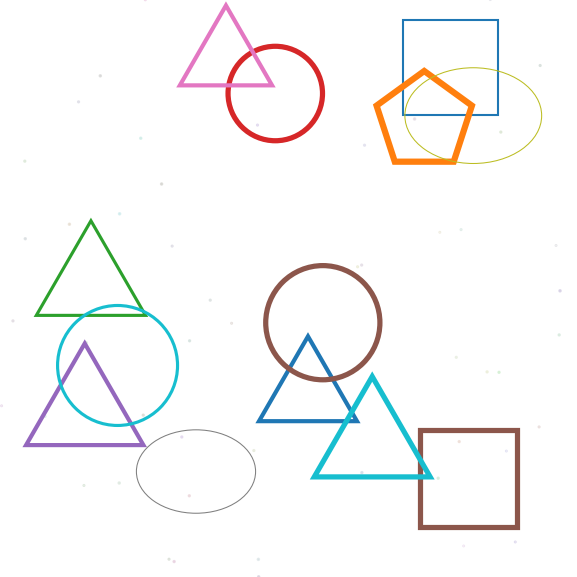[{"shape": "triangle", "thickness": 2, "radius": 0.49, "center": [0.533, 0.319]}, {"shape": "square", "thickness": 1, "radius": 0.41, "center": [0.78, 0.882]}, {"shape": "pentagon", "thickness": 3, "radius": 0.43, "center": [0.735, 0.789]}, {"shape": "triangle", "thickness": 1.5, "radius": 0.55, "center": [0.157, 0.508]}, {"shape": "circle", "thickness": 2.5, "radius": 0.41, "center": [0.477, 0.837]}, {"shape": "triangle", "thickness": 2, "radius": 0.59, "center": [0.147, 0.287]}, {"shape": "circle", "thickness": 2.5, "radius": 0.49, "center": [0.559, 0.44]}, {"shape": "square", "thickness": 2.5, "radius": 0.42, "center": [0.812, 0.171]}, {"shape": "triangle", "thickness": 2, "radius": 0.46, "center": [0.391, 0.897]}, {"shape": "oval", "thickness": 0.5, "radius": 0.52, "center": [0.339, 0.183]}, {"shape": "oval", "thickness": 0.5, "radius": 0.59, "center": [0.82, 0.799]}, {"shape": "circle", "thickness": 1.5, "radius": 0.52, "center": [0.204, 0.366]}, {"shape": "triangle", "thickness": 2.5, "radius": 0.58, "center": [0.645, 0.231]}]